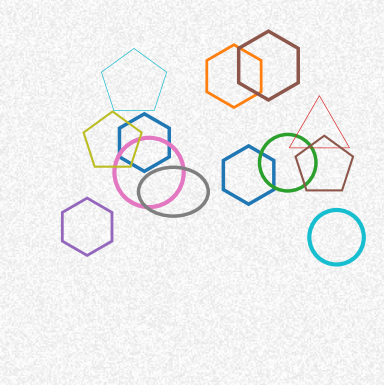[{"shape": "hexagon", "thickness": 2.5, "radius": 0.38, "center": [0.646, 0.545]}, {"shape": "hexagon", "thickness": 2.5, "radius": 0.37, "center": [0.375, 0.63]}, {"shape": "hexagon", "thickness": 2, "radius": 0.41, "center": [0.608, 0.802]}, {"shape": "circle", "thickness": 2.5, "radius": 0.37, "center": [0.747, 0.577]}, {"shape": "triangle", "thickness": 0.5, "radius": 0.45, "center": [0.83, 0.661]}, {"shape": "hexagon", "thickness": 2, "radius": 0.37, "center": [0.226, 0.411]}, {"shape": "pentagon", "thickness": 1.5, "radius": 0.39, "center": [0.842, 0.569]}, {"shape": "hexagon", "thickness": 2.5, "radius": 0.45, "center": [0.697, 0.83]}, {"shape": "circle", "thickness": 3, "radius": 0.45, "center": [0.387, 0.552]}, {"shape": "oval", "thickness": 2.5, "radius": 0.45, "center": [0.45, 0.502]}, {"shape": "pentagon", "thickness": 1.5, "radius": 0.4, "center": [0.292, 0.631]}, {"shape": "pentagon", "thickness": 0.5, "radius": 0.45, "center": [0.348, 0.785]}, {"shape": "circle", "thickness": 3, "radius": 0.35, "center": [0.874, 0.384]}]